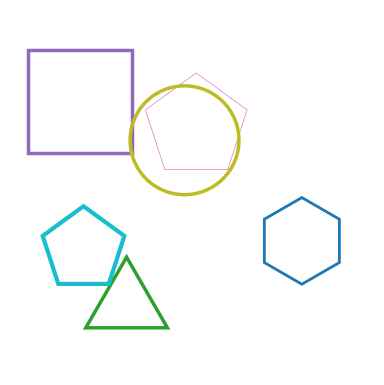[{"shape": "hexagon", "thickness": 2, "radius": 0.56, "center": [0.784, 0.374]}, {"shape": "triangle", "thickness": 2.5, "radius": 0.61, "center": [0.329, 0.21]}, {"shape": "square", "thickness": 2.5, "radius": 0.67, "center": [0.208, 0.736]}, {"shape": "pentagon", "thickness": 0.5, "radius": 0.69, "center": [0.51, 0.672]}, {"shape": "circle", "thickness": 2.5, "radius": 0.71, "center": [0.479, 0.636]}, {"shape": "pentagon", "thickness": 3, "radius": 0.56, "center": [0.217, 0.353]}]